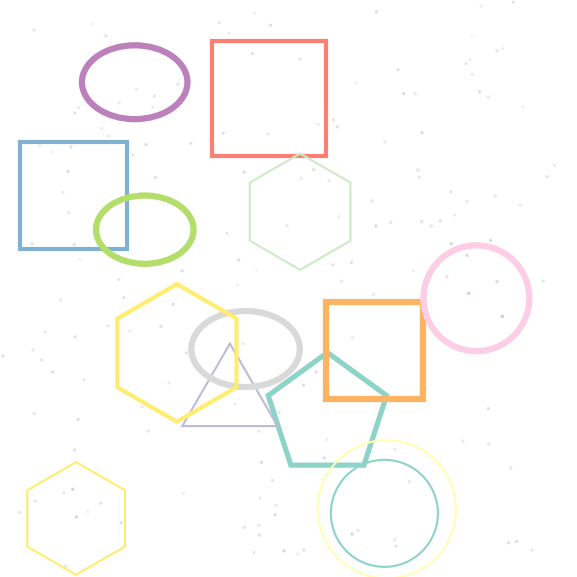[{"shape": "circle", "thickness": 1, "radius": 0.46, "center": [0.666, 0.11]}, {"shape": "pentagon", "thickness": 2.5, "radius": 0.54, "center": [0.567, 0.281]}, {"shape": "circle", "thickness": 1, "radius": 0.6, "center": [0.67, 0.117]}, {"shape": "triangle", "thickness": 1, "radius": 0.48, "center": [0.398, 0.309]}, {"shape": "square", "thickness": 2, "radius": 0.5, "center": [0.465, 0.828]}, {"shape": "square", "thickness": 2, "radius": 0.46, "center": [0.127, 0.661]}, {"shape": "square", "thickness": 3, "radius": 0.42, "center": [0.648, 0.392]}, {"shape": "oval", "thickness": 3, "radius": 0.42, "center": [0.251, 0.601]}, {"shape": "circle", "thickness": 3, "radius": 0.46, "center": [0.825, 0.483]}, {"shape": "oval", "thickness": 3, "radius": 0.47, "center": [0.425, 0.395]}, {"shape": "oval", "thickness": 3, "radius": 0.46, "center": [0.233, 0.857]}, {"shape": "hexagon", "thickness": 1, "radius": 0.5, "center": [0.52, 0.633]}, {"shape": "hexagon", "thickness": 1, "radius": 0.49, "center": [0.132, 0.101]}, {"shape": "hexagon", "thickness": 2, "radius": 0.6, "center": [0.306, 0.388]}]